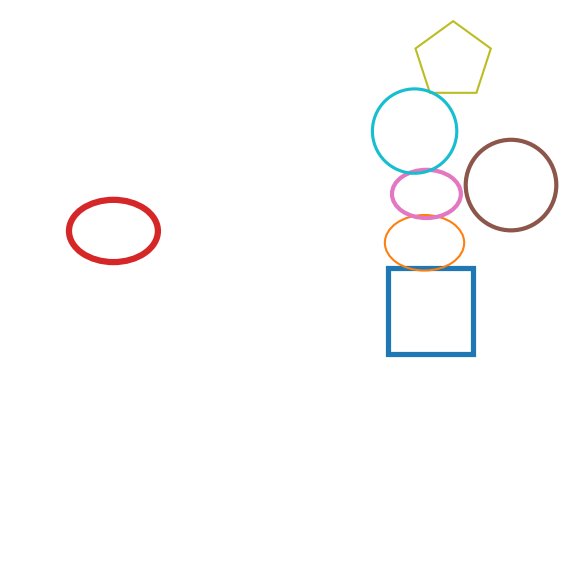[{"shape": "square", "thickness": 2.5, "radius": 0.37, "center": [0.746, 0.46]}, {"shape": "oval", "thickness": 1, "radius": 0.34, "center": [0.735, 0.579]}, {"shape": "oval", "thickness": 3, "radius": 0.39, "center": [0.196, 0.599]}, {"shape": "circle", "thickness": 2, "radius": 0.39, "center": [0.885, 0.679]}, {"shape": "oval", "thickness": 2, "radius": 0.3, "center": [0.738, 0.663]}, {"shape": "pentagon", "thickness": 1, "radius": 0.34, "center": [0.785, 0.894]}, {"shape": "circle", "thickness": 1.5, "radius": 0.37, "center": [0.718, 0.772]}]